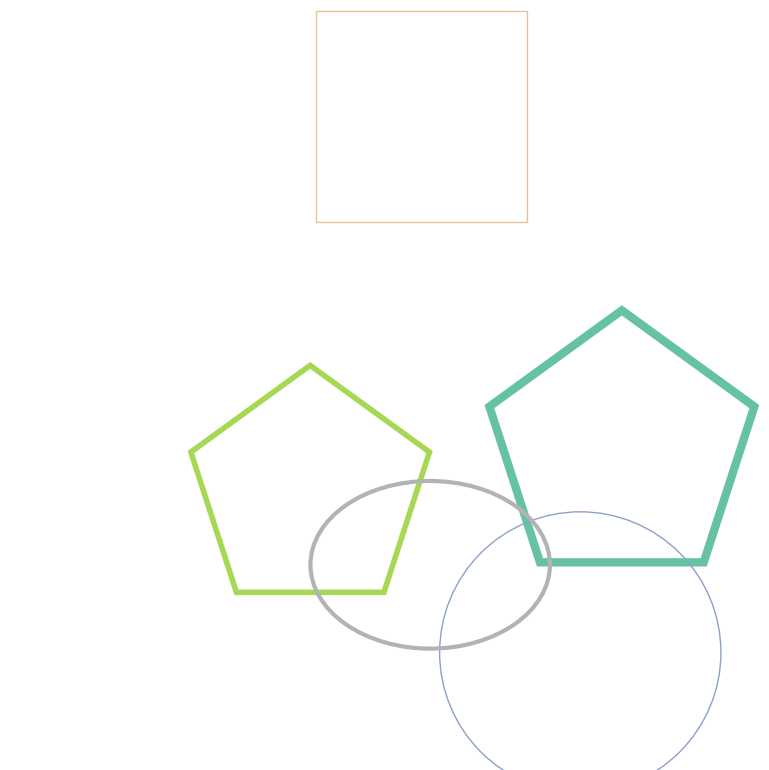[{"shape": "pentagon", "thickness": 3, "radius": 0.9, "center": [0.808, 0.416]}, {"shape": "circle", "thickness": 0.5, "radius": 0.91, "center": [0.754, 0.153]}, {"shape": "pentagon", "thickness": 2, "radius": 0.81, "center": [0.403, 0.363]}, {"shape": "square", "thickness": 0.5, "radius": 0.69, "center": [0.547, 0.849]}, {"shape": "oval", "thickness": 1.5, "radius": 0.78, "center": [0.559, 0.266]}]